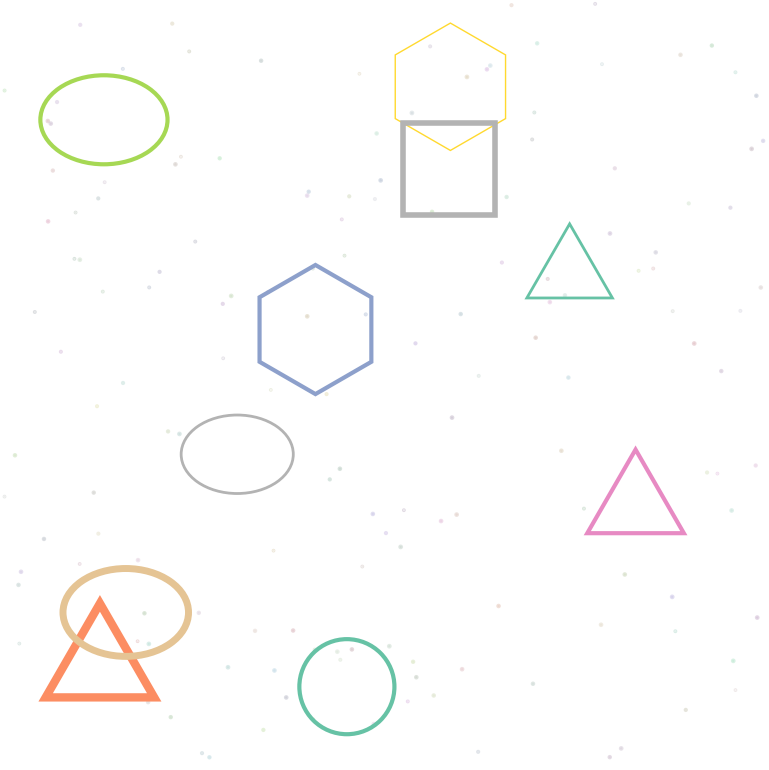[{"shape": "circle", "thickness": 1.5, "radius": 0.31, "center": [0.451, 0.108]}, {"shape": "triangle", "thickness": 1, "radius": 0.32, "center": [0.74, 0.645]}, {"shape": "triangle", "thickness": 3, "radius": 0.41, "center": [0.13, 0.135]}, {"shape": "hexagon", "thickness": 1.5, "radius": 0.42, "center": [0.41, 0.572]}, {"shape": "triangle", "thickness": 1.5, "radius": 0.36, "center": [0.825, 0.344]}, {"shape": "oval", "thickness": 1.5, "radius": 0.41, "center": [0.135, 0.844]}, {"shape": "hexagon", "thickness": 0.5, "radius": 0.41, "center": [0.585, 0.887]}, {"shape": "oval", "thickness": 2.5, "radius": 0.41, "center": [0.163, 0.205]}, {"shape": "square", "thickness": 2, "radius": 0.3, "center": [0.583, 0.781]}, {"shape": "oval", "thickness": 1, "radius": 0.36, "center": [0.308, 0.41]}]